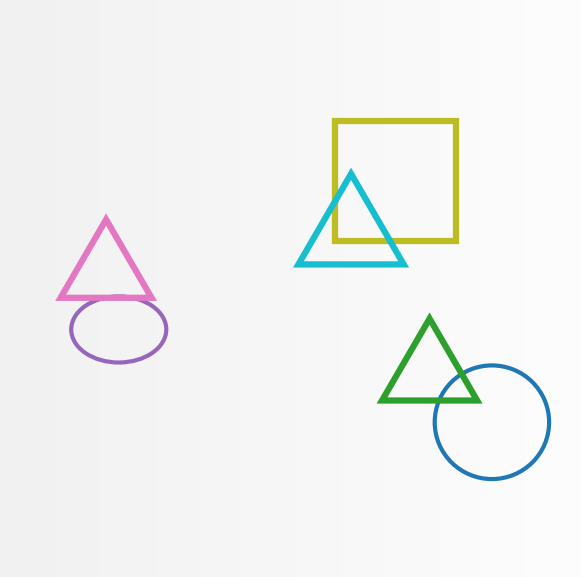[{"shape": "circle", "thickness": 2, "radius": 0.49, "center": [0.846, 0.268]}, {"shape": "triangle", "thickness": 3, "radius": 0.47, "center": [0.739, 0.353]}, {"shape": "oval", "thickness": 2, "radius": 0.41, "center": [0.204, 0.429]}, {"shape": "triangle", "thickness": 3, "radius": 0.45, "center": [0.183, 0.529]}, {"shape": "square", "thickness": 3, "radius": 0.52, "center": [0.68, 0.685]}, {"shape": "triangle", "thickness": 3, "radius": 0.52, "center": [0.604, 0.594]}]